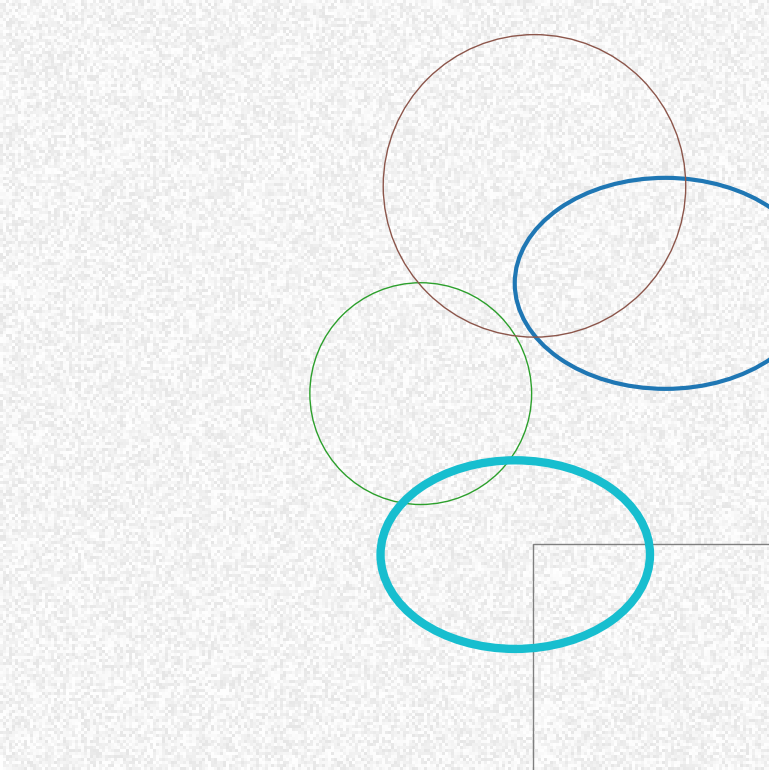[{"shape": "oval", "thickness": 1.5, "radius": 0.98, "center": [0.864, 0.632]}, {"shape": "circle", "thickness": 0.5, "radius": 0.72, "center": [0.546, 0.489]}, {"shape": "circle", "thickness": 0.5, "radius": 0.98, "center": [0.694, 0.759]}, {"shape": "square", "thickness": 0.5, "radius": 0.83, "center": [0.858, 0.127]}, {"shape": "oval", "thickness": 3, "radius": 0.87, "center": [0.669, 0.28]}]